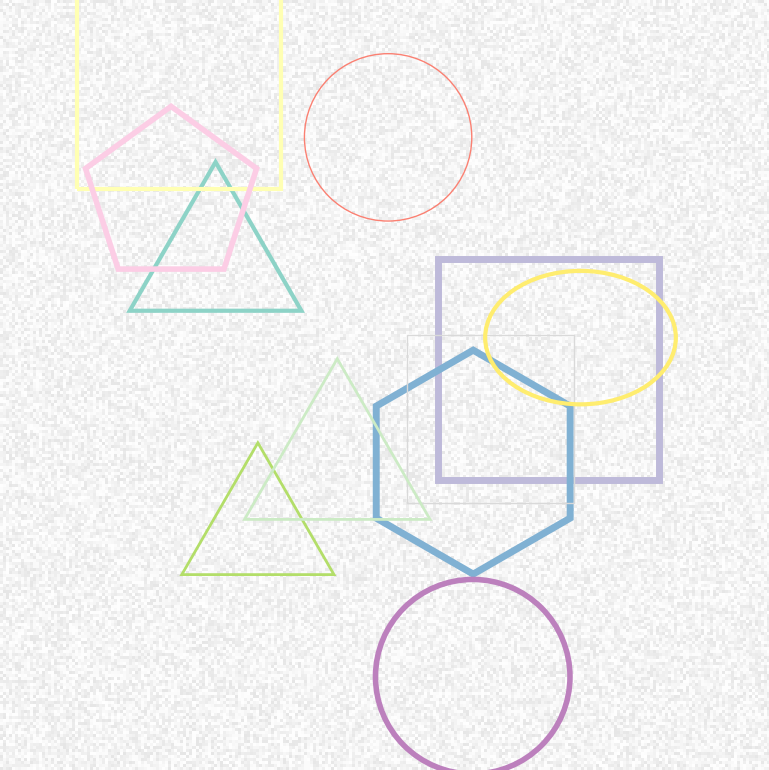[{"shape": "triangle", "thickness": 1.5, "radius": 0.64, "center": [0.28, 0.661]}, {"shape": "square", "thickness": 1.5, "radius": 0.66, "center": [0.233, 0.887]}, {"shape": "square", "thickness": 2.5, "radius": 0.72, "center": [0.712, 0.52]}, {"shape": "circle", "thickness": 0.5, "radius": 0.54, "center": [0.504, 0.822]}, {"shape": "hexagon", "thickness": 2.5, "radius": 0.73, "center": [0.615, 0.4]}, {"shape": "triangle", "thickness": 1, "radius": 0.57, "center": [0.335, 0.311]}, {"shape": "pentagon", "thickness": 2, "radius": 0.58, "center": [0.222, 0.745]}, {"shape": "square", "thickness": 0.5, "radius": 0.54, "center": [0.637, 0.456]}, {"shape": "circle", "thickness": 2, "radius": 0.63, "center": [0.614, 0.121]}, {"shape": "triangle", "thickness": 1, "radius": 0.7, "center": [0.438, 0.395]}, {"shape": "oval", "thickness": 1.5, "radius": 0.62, "center": [0.754, 0.562]}]